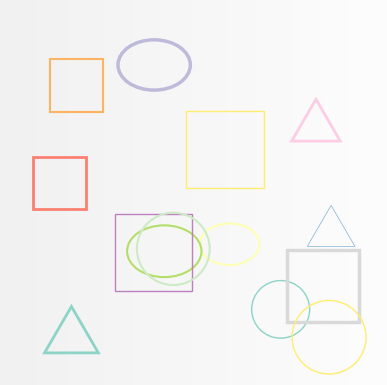[{"shape": "triangle", "thickness": 2, "radius": 0.4, "center": [0.184, 0.124]}, {"shape": "circle", "thickness": 1, "radius": 0.37, "center": [0.724, 0.196]}, {"shape": "oval", "thickness": 1.5, "radius": 0.39, "center": [0.593, 0.366]}, {"shape": "oval", "thickness": 2.5, "radius": 0.47, "center": [0.398, 0.831]}, {"shape": "square", "thickness": 2, "radius": 0.34, "center": [0.154, 0.524]}, {"shape": "triangle", "thickness": 0.5, "radius": 0.36, "center": [0.854, 0.395]}, {"shape": "square", "thickness": 1.5, "radius": 0.34, "center": [0.198, 0.778]}, {"shape": "oval", "thickness": 1.5, "radius": 0.48, "center": [0.424, 0.347]}, {"shape": "triangle", "thickness": 2, "radius": 0.36, "center": [0.815, 0.67]}, {"shape": "square", "thickness": 2.5, "radius": 0.47, "center": [0.834, 0.258]}, {"shape": "square", "thickness": 1, "radius": 0.49, "center": [0.396, 0.344]}, {"shape": "circle", "thickness": 1.5, "radius": 0.47, "center": [0.447, 0.354]}, {"shape": "circle", "thickness": 1, "radius": 0.48, "center": [0.849, 0.124]}, {"shape": "square", "thickness": 1, "radius": 0.5, "center": [0.58, 0.612]}]